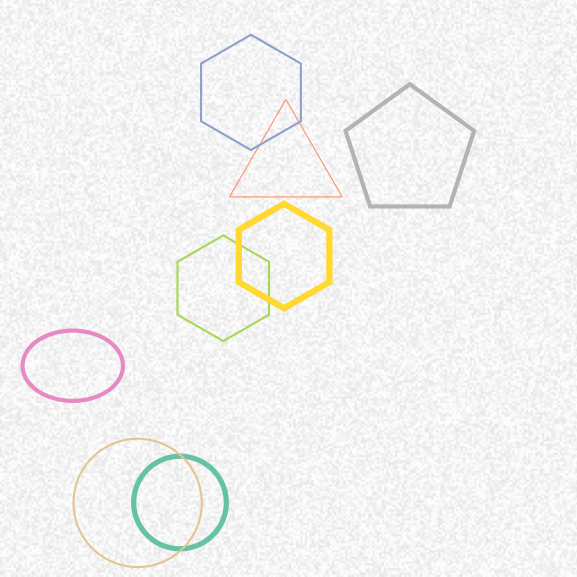[{"shape": "circle", "thickness": 2.5, "radius": 0.4, "center": [0.312, 0.129]}, {"shape": "triangle", "thickness": 0.5, "radius": 0.56, "center": [0.495, 0.714]}, {"shape": "hexagon", "thickness": 1, "radius": 0.5, "center": [0.435, 0.839]}, {"shape": "oval", "thickness": 2, "radius": 0.43, "center": [0.126, 0.366]}, {"shape": "hexagon", "thickness": 1, "radius": 0.46, "center": [0.387, 0.5]}, {"shape": "hexagon", "thickness": 3, "radius": 0.45, "center": [0.492, 0.556]}, {"shape": "circle", "thickness": 1, "radius": 0.56, "center": [0.238, 0.128]}, {"shape": "pentagon", "thickness": 2, "radius": 0.59, "center": [0.71, 0.736]}]